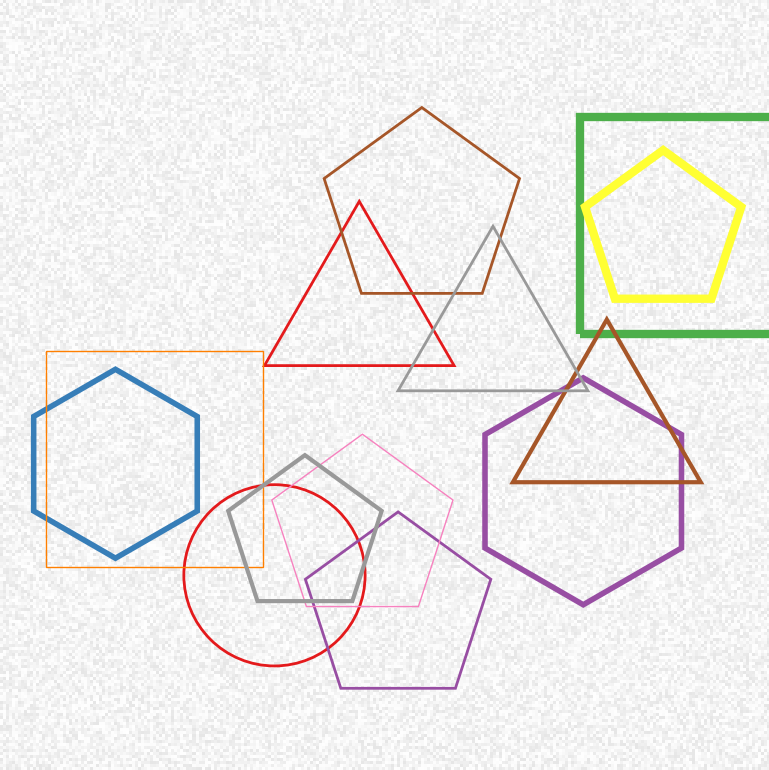[{"shape": "triangle", "thickness": 1, "radius": 0.71, "center": [0.467, 0.596]}, {"shape": "circle", "thickness": 1, "radius": 0.59, "center": [0.356, 0.253]}, {"shape": "hexagon", "thickness": 2, "radius": 0.61, "center": [0.15, 0.398]}, {"shape": "square", "thickness": 3, "radius": 0.7, "center": [0.893, 0.708]}, {"shape": "pentagon", "thickness": 1, "radius": 0.63, "center": [0.517, 0.209]}, {"shape": "hexagon", "thickness": 2, "radius": 0.74, "center": [0.757, 0.362]}, {"shape": "square", "thickness": 0.5, "radius": 0.7, "center": [0.201, 0.404]}, {"shape": "pentagon", "thickness": 3, "radius": 0.53, "center": [0.861, 0.698]}, {"shape": "pentagon", "thickness": 1, "radius": 0.67, "center": [0.548, 0.727]}, {"shape": "triangle", "thickness": 1.5, "radius": 0.7, "center": [0.788, 0.444]}, {"shape": "pentagon", "thickness": 0.5, "radius": 0.62, "center": [0.471, 0.312]}, {"shape": "triangle", "thickness": 1, "radius": 0.71, "center": [0.64, 0.564]}, {"shape": "pentagon", "thickness": 1.5, "radius": 0.52, "center": [0.396, 0.304]}]